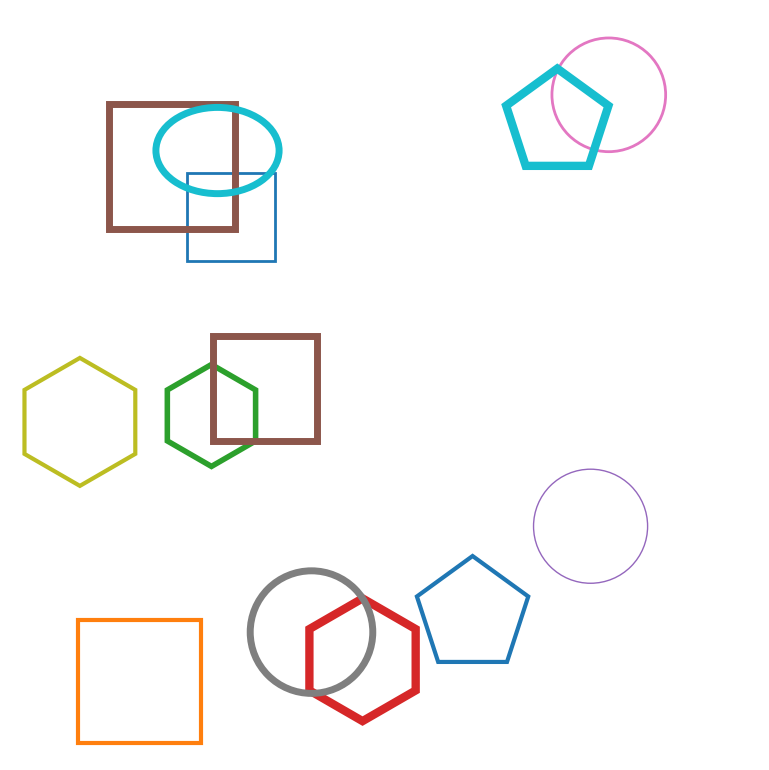[{"shape": "pentagon", "thickness": 1.5, "radius": 0.38, "center": [0.614, 0.202]}, {"shape": "square", "thickness": 1, "radius": 0.29, "center": [0.3, 0.719]}, {"shape": "square", "thickness": 1.5, "radius": 0.4, "center": [0.181, 0.115]}, {"shape": "hexagon", "thickness": 2, "radius": 0.33, "center": [0.275, 0.46]}, {"shape": "hexagon", "thickness": 3, "radius": 0.4, "center": [0.471, 0.143]}, {"shape": "circle", "thickness": 0.5, "radius": 0.37, "center": [0.767, 0.317]}, {"shape": "square", "thickness": 2.5, "radius": 0.41, "center": [0.223, 0.784]}, {"shape": "square", "thickness": 2.5, "radius": 0.34, "center": [0.344, 0.496]}, {"shape": "circle", "thickness": 1, "radius": 0.37, "center": [0.791, 0.877]}, {"shape": "circle", "thickness": 2.5, "radius": 0.4, "center": [0.405, 0.179]}, {"shape": "hexagon", "thickness": 1.5, "radius": 0.42, "center": [0.104, 0.452]}, {"shape": "pentagon", "thickness": 3, "radius": 0.35, "center": [0.724, 0.841]}, {"shape": "oval", "thickness": 2.5, "radius": 0.4, "center": [0.282, 0.805]}]